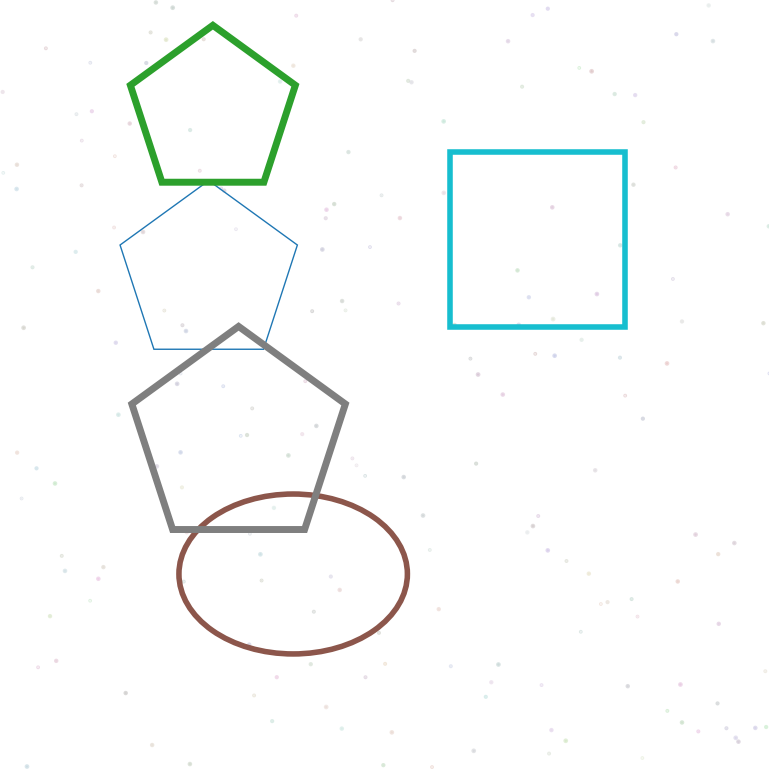[{"shape": "pentagon", "thickness": 0.5, "radius": 0.61, "center": [0.271, 0.644]}, {"shape": "pentagon", "thickness": 2.5, "radius": 0.56, "center": [0.276, 0.854]}, {"shape": "oval", "thickness": 2, "radius": 0.74, "center": [0.381, 0.255]}, {"shape": "pentagon", "thickness": 2.5, "radius": 0.73, "center": [0.31, 0.43]}, {"shape": "square", "thickness": 2, "radius": 0.57, "center": [0.698, 0.689]}]